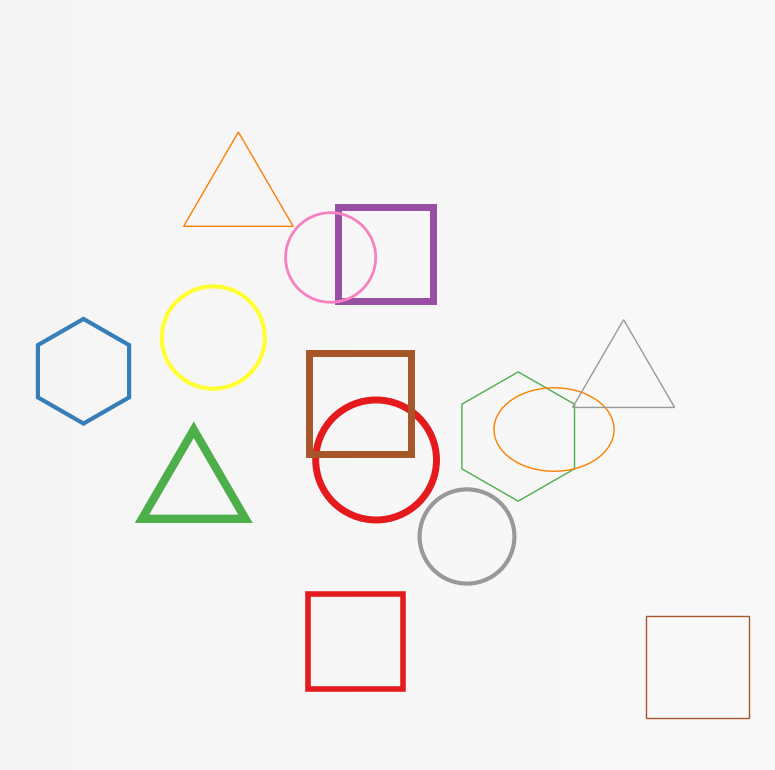[{"shape": "square", "thickness": 2, "radius": 0.31, "center": [0.459, 0.166]}, {"shape": "circle", "thickness": 2.5, "radius": 0.39, "center": [0.485, 0.403]}, {"shape": "hexagon", "thickness": 1.5, "radius": 0.34, "center": [0.108, 0.518]}, {"shape": "triangle", "thickness": 3, "radius": 0.39, "center": [0.25, 0.365]}, {"shape": "hexagon", "thickness": 0.5, "radius": 0.42, "center": [0.669, 0.433]}, {"shape": "square", "thickness": 2.5, "radius": 0.31, "center": [0.497, 0.67]}, {"shape": "triangle", "thickness": 0.5, "radius": 0.41, "center": [0.308, 0.747]}, {"shape": "oval", "thickness": 0.5, "radius": 0.39, "center": [0.715, 0.442]}, {"shape": "circle", "thickness": 1.5, "radius": 0.33, "center": [0.275, 0.562]}, {"shape": "square", "thickness": 2.5, "radius": 0.33, "center": [0.464, 0.476]}, {"shape": "square", "thickness": 0.5, "radius": 0.33, "center": [0.9, 0.134]}, {"shape": "circle", "thickness": 1, "radius": 0.29, "center": [0.427, 0.666]}, {"shape": "circle", "thickness": 1.5, "radius": 0.31, "center": [0.603, 0.303]}, {"shape": "triangle", "thickness": 0.5, "radius": 0.38, "center": [0.805, 0.509]}]